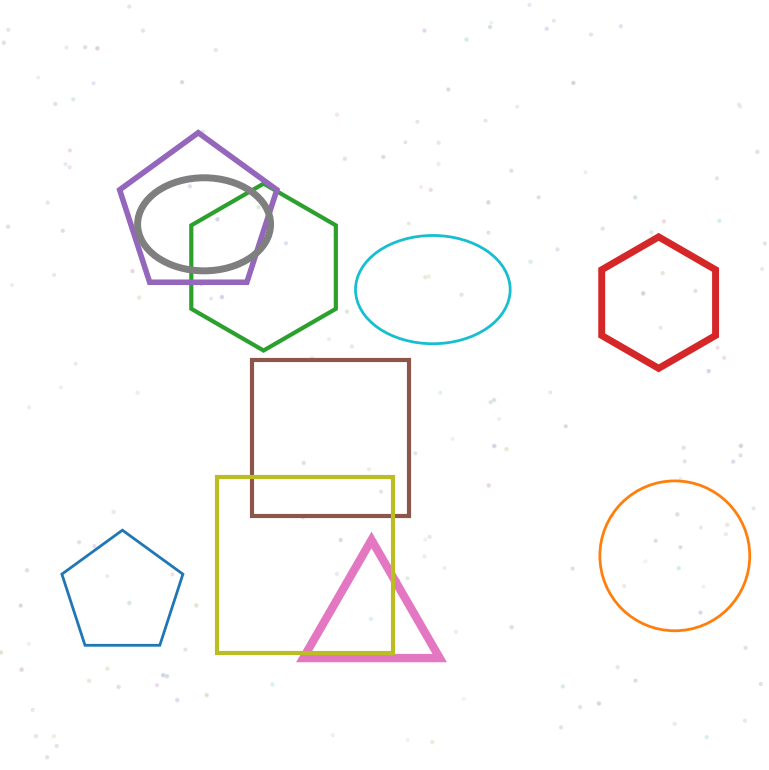[{"shape": "pentagon", "thickness": 1, "radius": 0.41, "center": [0.159, 0.229]}, {"shape": "circle", "thickness": 1, "radius": 0.49, "center": [0.876, 0.278]}, {"shape": "hexagon", "thickness": 1.5, "radius": 0.54, "center": [0.342, 0.653]}, {"shape": "hexagon", "thickness": 2.5, "radius": 0.43, "center": [0.855, 0.607]}, {"shape": "pentagon", "thickness": 2, "radius": 0.54, "center": [0.257, 0.72]}, {"shape": "square", "thickness": 1.5, "radius": 0.51, "center": [0.429, 0.431]}, {"shape": "triangle", "thickness": 3, "radius": 0.51, "center": [0.482, 0.196]}, {"shape": "oval", "thickness": 2.5, "radius": 0.43, "center": [0.265, 0.709]}, {"shape": "square", "thickness": 1.5, "radius": 0.57, "center": [0.396, 0.266]}, {"shape": "oval", "thickness": 1, "radius": 0.5, "center": [0.562, 0.624]}]